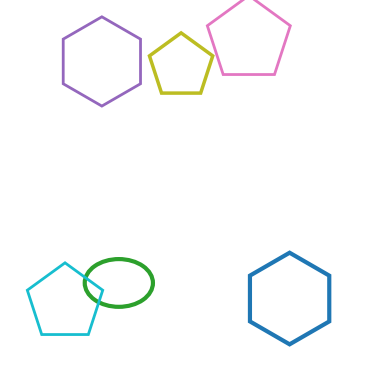[{"shape": "hexagon", "thickness": 3, "radius": 0.59, "center": [0.752, 0.225]}, {"shape": "oval", "thickness": 3, "radius": 0.44, "center": [0.309, 0.265]}, {"shape": "hexagon", "thickness": 2, "radius": 0.58, "center": [0.265, 0.84]}, {"shape": "pentagon", "thickness": 2, "radius": 0.57, "center": [0.646, 0.898]}, {"shape": "pentagon", "thickness": 2.5, "radius": 0.43, "center": [0.47, 0.828]}, {"shape": "pentagon", "thickness": 2, "radius": 0.51, "center": [0.169, 0.214]}]